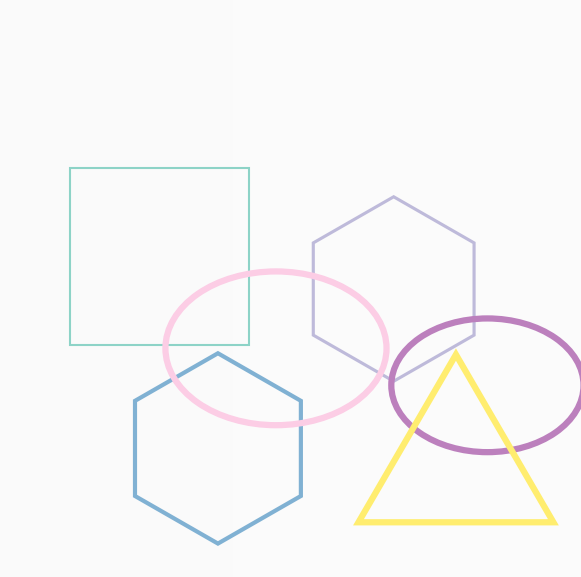[{"shape": "square", "thickness": 1, "radius": 0.77, "center": [0.275, 0.555]}, {"shape": "hexagon", "thickness": 1.5, "radius": 0.8, "center": [0.677, 0.499]}, {"shape": "hexagon", "thickness": 2, "radius": 0.82, "center": [0.375, 0.223]}, {"shape": "oval", "thickness": 3, "radius": 0.95, "center": [0.475, 0.396]}, {"shape": "oval", "thickness": 3, "radius": 0.83, "center": [0.839, 0.332]}, {"shape": "triangle", "thickness": 3, "radius": 0.97, "center": [0.784, 0.192]}]